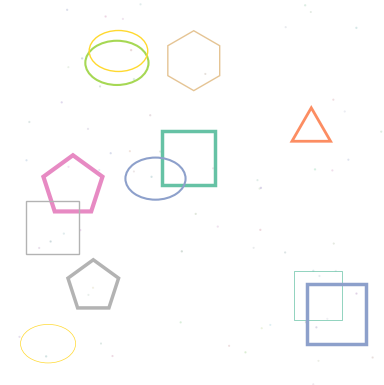[{"shape": "square", "thickness": 0.5, "radius": 0.32, "center": [0.826, 0.232]}, {"shape": "square", "thickness": 2.5, "radius": 0.35, "center": [0.49, 0.59]}, {"shape": "triangle", "thickness": 2, "radius": 0.29, "center": [0.809, 0.662]}, {"shape": "square", "thickness": 2.5, "radius": 0.39, "center": [0.874, 0.185]}, {"shape": "oval", "thickness": 1.5, "radius": 0.39, "center": [0.404, 0.536]}, {"shape": "pentagon", "thickness": 3, "radius": 0.4, "center": [0.189, 0.516]}, {"shape": "oval", "thickness": 1.5, "radius": 0.41, "center": [0.304, 0.837]}, {"shape": "oval", "thickness": 1, "radius": 0.38, "center": [0.308, 0.868]}, {"shape": "oval", "thickness": 0.5, "radius": 0.36, "center": [0.125, 0.107]}, {"shape": "hexagon", "thickness": 1, "radius": 0.39, "center": [0.503, 0.842]}, {"shape": "square", "thickness": 1, "radius": 0.34, "center": [0.136, 0.409]}, {"shape": "pentagon", "thickness": 2.5, "radius": 0.35, "center": [0.242, 0.256]}]